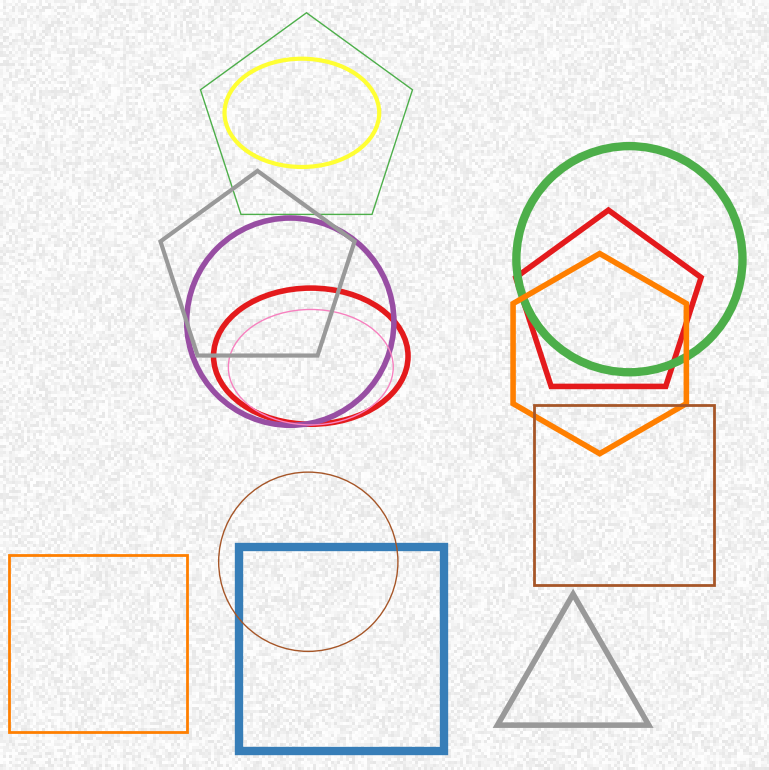[{"shape": "oval", "thickness": 2, "radius": 0.63, "center": [0.404, 0.537]}, {"shape": "pentagon", "thickness": 2, "radius": 0.63, "center": [0.79, 0.601]}, {"shape": "square", "thickness": 3, "radius": 0.66, "center": [0.443, 0.157]}, {"shape": "circle", "thickness": 3, "radius": 0.73, "center": [0.817, 0.663]}, {"shape": "pentagon", "thickness": 0.5, "radius": 0.72, "center": [0.398, 0.839]}, {"shape": "circle", "thickness": 2, "radius": 0.67, "center": [0.377, 0.582]}, {"shape": "hexagon", "thickness": 2, "radius": 0.65, "center": [0.779, 0.541]}, {"shape": "square", "thickness": 1, "radius": 0.58, "center": [0.127, 0.165]}, {"shape": "oval", "thickness": 1.5, "radius": 0.5, "center": [0.392, 0.853]}, {"shape": "circle", "thickness": 0.5, "radius": 0.58, "center": [0.4, 0.27]}, {"shape": "square", "thickness": 1, "radius": 0.58, "center": [0.81, 0.357]}, {"shape": "oval", "thickness": 0.5, "radius": 0.54, "center": [0.404, 0.523]}, {"shape": "triangle", "thickness": 2, "radius": 0.57, "center": [0.744, 0.115]}, {"shape": "pentagon", "thickness": 1.5, "radius": 0.66, "center": [0.334, 0.645]}]